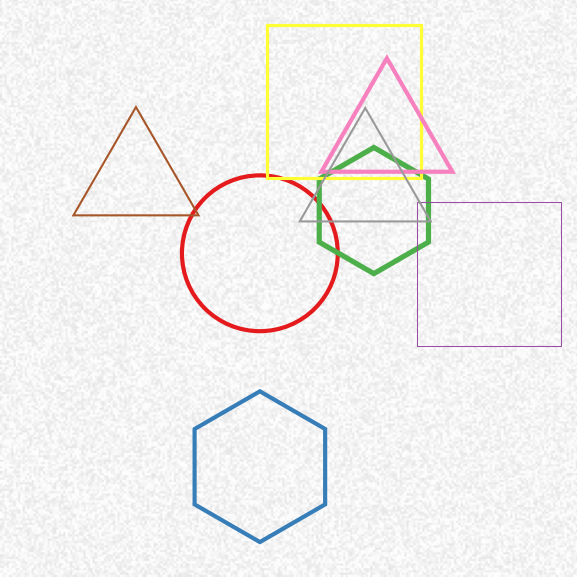[{"shape": "circle", "thickness": 2, "radius": 0.67, "center": [0.45, 0.561]}, {"shape": "hexagon", "thickness": 2, "radius": 0.65, "center": [0.45, 0.191]}, {"shape": "hexagon", "thickness": 2.5, "radius": 0.55, "center": [0.647, 0.635]}, {"shape": "square", "thickness": 0.5, "radius": 0.62, "center": [0.846, 0.524]}, {"shape": "square", "thickness": 1.5, "radius": 0.66, "center": [0.596, 0.824]}, {"shape": "triangle", "thickness": 1, "radius": 0.63, "center": [0.235, 0.689]}, {"shape": "triangle", "thickness": 2, "radius": 0.65, "center": [0.67, 0.767]}, {"shape": "triangle", "thickness": 1, "radius": 0.65, "center": [0.632, 0.681]}]